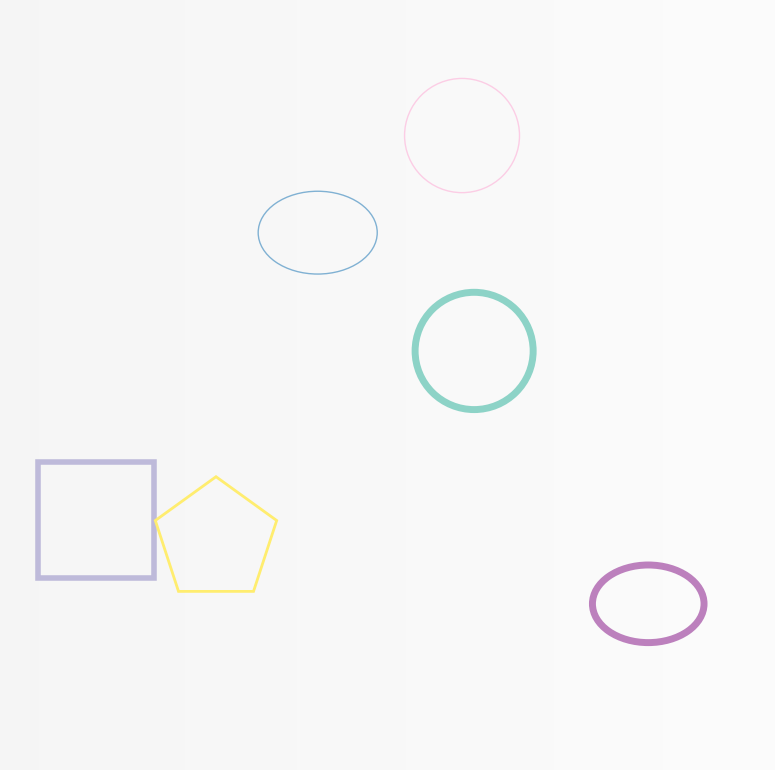[{"shape": "circle", "thickness": 2.5, "radius": 0.38, "center": [0.612, 0.544]}, {"shape": "square", "thickness": 2, "radius": 0.38, "center": [0.124, 0.325]}, {"shape": "oval", "thickness": 0.5, "radius": 0.38, "center": [0.41, 0.698]}, {"shape": "circle", "thickness": 0.5, "radius": 0.37, "center": [0.596, 0.824]}, {"shape": "oval", "thickness": 2.5, "radius": 0.36, "center": [0.836, 0.216]}, {"shape": "pentagon", "thickness": 1, "radius": 0.41, "center": [0.279, 0.299]}]